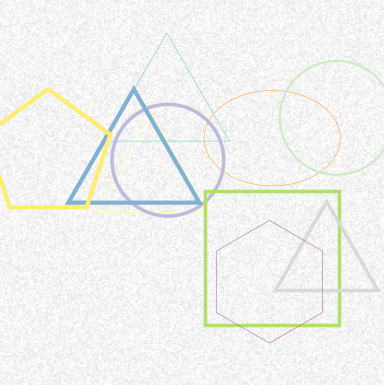[{"shape": "triangle", "thickness": 0.5, "radius": 0.94, "center": [0.433, 0.727]}, {"shape": "triangle", "thickness": 0.5, "radius": 0.86, "center": [0.393, 0.534]}, {"shape": "circle", "thickness": 2.5, "radius": 0.73, "center": [0.436, 0.584]}, {"shape": "triangle", "thickness": 3, "radius": 0.98, "center": [0.348, 0.572]}, {"shape": "oval", "thickness": 0.5, "radius": 0.88, "center": [0.707, 0.641]}, {"shape": "square", "thickness": 2.5, "radius": 0.87, "center": [0.708, 0.33]}, {"shape": "triangle", "thickness": 2.5, "radius": 0.77, "center": [0.849, 0.322]}, {"shape": "hexagon", "thickness": 0.5, "radius": 0.8, "center": [0.7, 0.268]}, {"shape": "circle", "thickness": 1.5, "radius": 0.74, "center": [0.875, 0.694]}, {"shape": "pentagon", "thickness": 3, "radius": 0.85, "center": [0.125, 0.599]}]